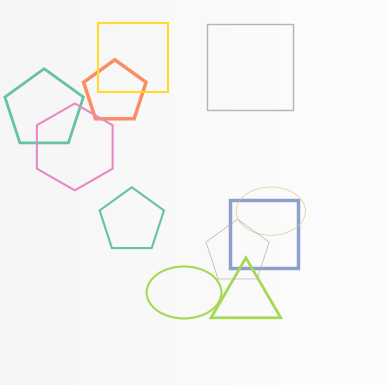[{"shape": "pentagon", "thickness": 1.5, "radius": 0.44, "center": [0.34, 0.426]}, {"shape": "pentagon", "thickness": 2, "radius": 0.53, "center": [0.114, 0.715]}, {"shape": "pentagon", "thickness": 2.5, "radius": 0.42, "center": [0.296, 0.76]}, {"shape": "square", "thickness": 2.5, "radius": 0.44, "center": [0.68, 0.393]}, {"shape": "hexagon", "thickness": 1.5, "radius": 0.56, "center": [0.193, 0.618]}, {"shape": "oval", "thickness": 1.5, "radius": 0.48, "center": [0.475, 0.24]}, {"shape": "triangle", "thickness": 2, "radius": 0.52, "center": [0.635, 0.226]}, {"shape": "square", "thickness": 1.5, "radius": 0.45, "center": [0.343, 0.851]}, {"shape": "oval", "thickness": 0.5, "radius": 0.45, "center": [0.699, 0.452]}, {"shape": "pentagon", "thickness": 0.5, "radius": 0.43, "center": [0.613, 0.345]}, {"shape": "square", "thickness": 1, "radius": 0.56, "center": [0.644, 0.826]}]